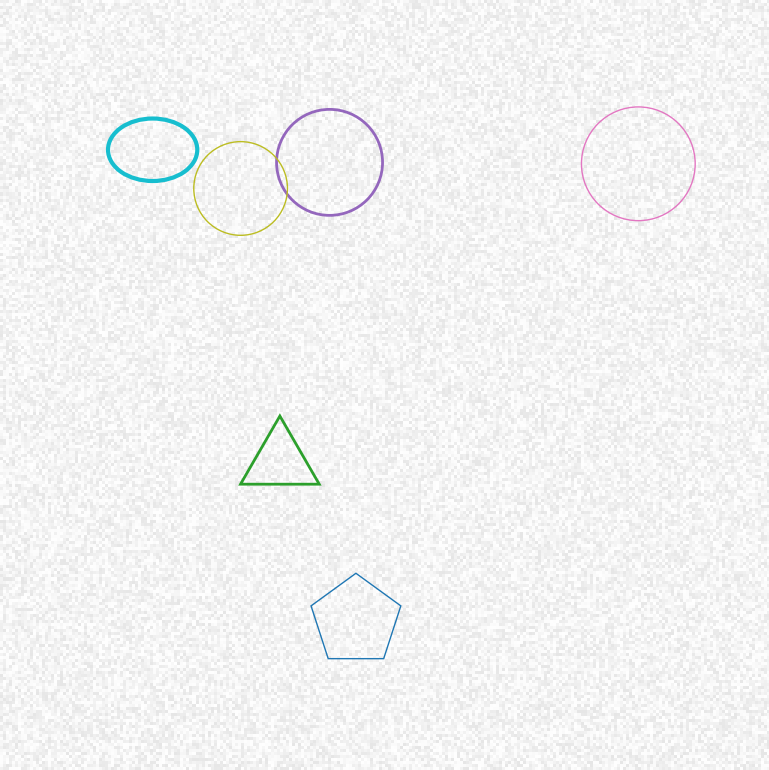[{"shape": "pentagon", "thickness": 0.5, "radius": 0.31, "center": [0.462, 0.194]}, {"shape": "triangle", "thickness": 1, "radius": 0.3, "center": [0.363, 0.401]}, {"shape": "circle", "thickness": 1, "radius": 0.34, "center": [0.428, 0.789]}, {"shape": "circle", "thickness": 0.5, "radius": 0.37, "center": [0.829, 0.787]}, {"shape": "circle", "thickness": 0.5, "radius": 0.3, "center": [0.312, 0.755]}, {"shape": "oval", "thickness": 1.5, "radius": 0.29, "center": [0.198, 0.805]}]